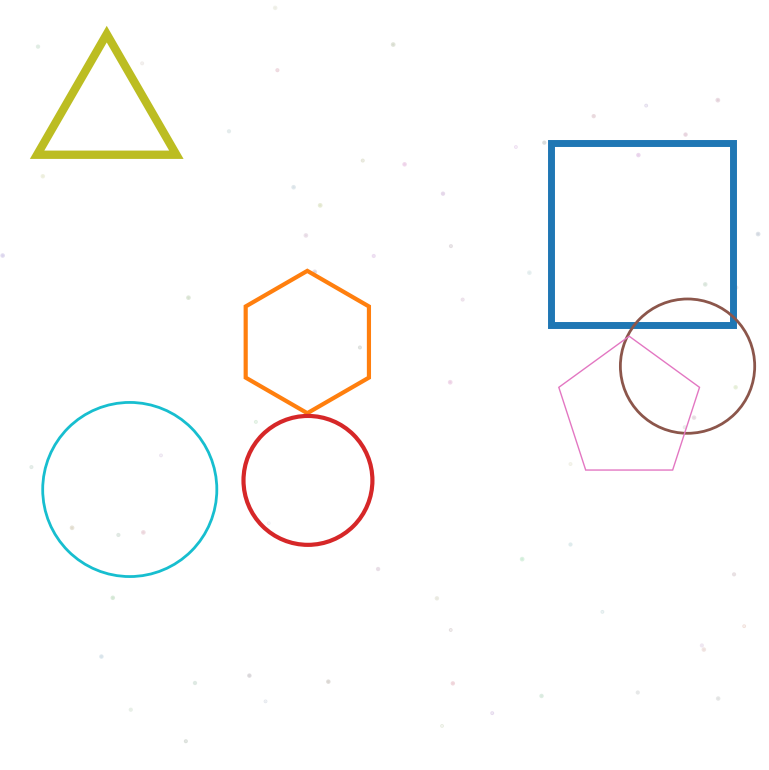[{"shape": "square", "thickness": 2.5, "radius": 0.59, "center": [0.833, 0.696]}, {"shape": "hexagon", "thickness": 1.5, "radius": 0.46, "center": [0.399, 0.556]}, {"shape": "circle", "thickness": 1.5, "radius": 0.42, "center": [0.4, 0.376]}, {"shape": "circle", "thickness": 1, "radius": 0.44, "center": [0.893, 0.524]}, {"shape": "pentagon", "thickness": 0.5, "radius": 0.48, "center": [0.817, 0.467]}, {"shape": "triangle", "thickness": 3, "radius": 0.52, "center": [0.139, 0.851]}, {"shape": "circle", "thickness": 1, "radius": 0.57, "center": [0.169, 0.364]}]